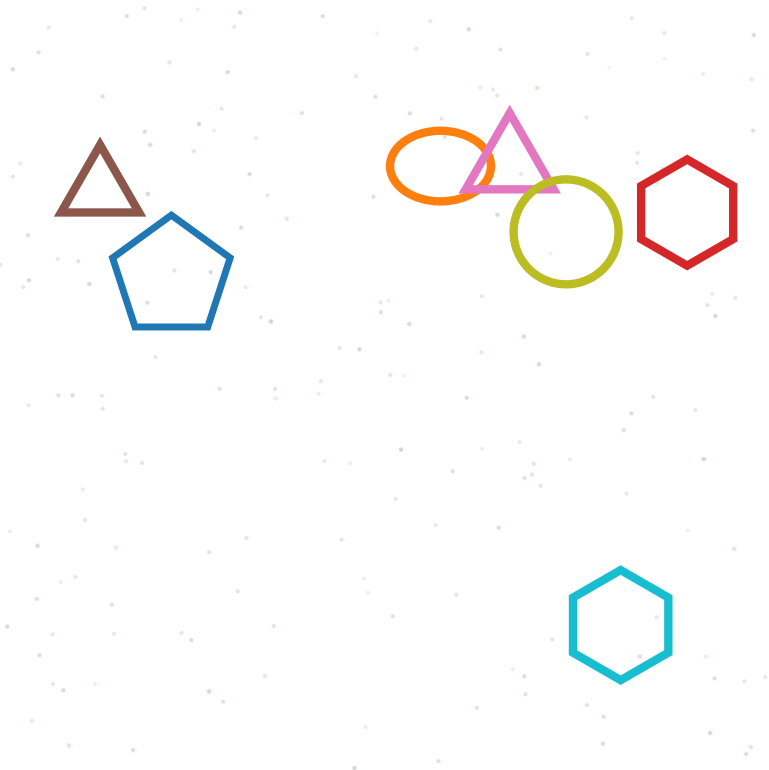[{"shape": "pentagon", "thickness": 2.5, "radius": 0.4, "center": [0.223, 0.64]}, {"shape": "oval", "thickness": 3, "radius": 0.33, "center": [0.572, 0.784]}, {"shape": "hexagon", "thickness": 3, "radius": 0.34, "center": [0.892, 0.724]}, {"shape": "triangle", "thickness": 3, "radius": 0.29, "center": [0.13, 0.753]}, {"shape": "triangle", "thickness": 3, "radius": 0.33, "center": [0.662, 0.787]}, {"shape": "circle", "thickness": 3, "radius": 0.34, "center": [0.735, 0.699]}, {"shape": "hexagon", "thickness": 3, "radius": 0.36, "center": [0.806, 0.188]}]